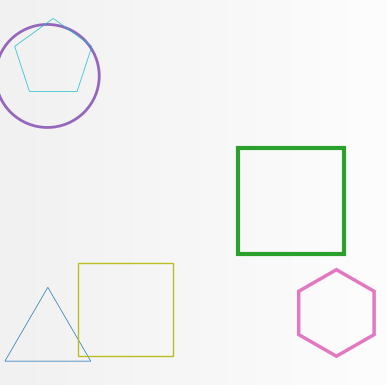[{"shape": "triangle", "thickness": 0.5, "radius": 0.64, "center": [0.123, 0.126]}, {"shape": "square", "thickness": 3, "radius": 0.68, "center": [0.752, 0.478]}, {"shape": "circle", "thickness": 2, "radius": 0.67, "center": [0.122, 0.803]}, {"shape": "hexagon", "thickness": 2.5, "radius": 0.56, "center": [0.868, 0.187]}, {"shape": "square", "thickness": 1, "radius": 0.61, "center": [0.324, 0.196]}, {"shape": "pentagon", "thickness": 0.5, "radius": 0.52, "center": [0.138, 0.847]}]